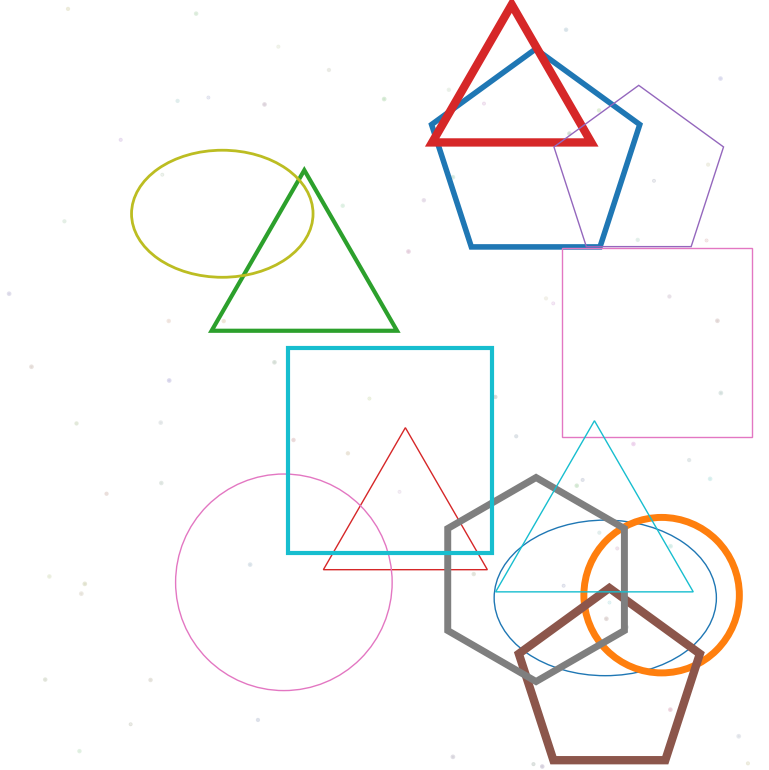[{"shape": "oval", "thickness": 0.5, "radius": 0.72, "center": [0.786, 0.223]}, {"shape": "pentagon", "thickness": 2, "radius": 0.71, "center": [0.696, 0.794]}, {"shape": "circle", "thickness": 2.5, "radius": 0.5, "center": [0.859, 0.227]}, {"shape": "triangle", "thickness": 1.5, "radius": 0.7, "center": [0.395, 0.64]}, {"shape": "triangle", "thickness": 3, "radius": 0.6, "center": [0.665, 0.875]}, {"shape": "triangle", "thickness": 0.5, "radius": 0.61, "center": [0.526, 0.322]}, {"shape": "pentagon", "thickness": 0.5, "radius": 0.58, "center": [0.83, 0.773]}, {"shape": "pentagon", "thickness": 3, "radius": 0.62, "center": [0.791, 0.113]}, {"shape": "square", "thickness": 0.5, "radius": 0.62, "center": [0.853, 0.555]}, {"shape": "circle", "thickness": 0.5, "radius": 0.7, "center": [0.369, 0.244]}, {"shape": "hexagon", "thickness": 2.5, "radius": 0.66, "center": [0.696, 0.247]}, {"shape": "oval", "thickness": 1, "radius": 0.59, "center": [0.289, 0.722]}, {"shape": "square", "thickness": 1.5, "radius": 0.66, "center": [0.506, 0.415]}, {"shape": "triangle", "thickness": 0.5, "radius": 0.74, "center": [0.772, 0.305]}]